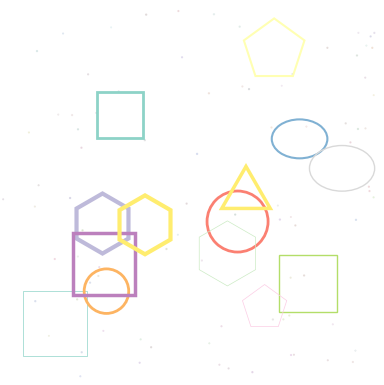[{"shape": "square", "thickness": 2, "radius": 0.3, "center": [0.312, 0.702]}, {"shape": "square", "thickness": 0.5, "radius": 0.42, "center": [0.142, 0.16]}, {"shape": "pentagon", "thickness": 1.5, "radius": 0.41, "center": [0.712, 0.869]}, {"shape": "hexagon", "thickness": 3, "radius": 0.39, "center": [0.266, 0.419]}, {"shape": "circle", "thickness": 2, "radius": 0.4, "center": [0.617, 0.425]}, {"shape": "oval", "thickness": 1.5, "radius": 0.36, "center": [0.778, 0.639]}, {"shape": "circle", "thickness": 2, "radius": 0.29, "center": [0.276, 0.244]}, {"shape": "square", "thickness": 1, "radius": 0.38, "center": [0.799, 0.264]}, {"shape": "pentagon", "thickness": 0.5, "radius": 0.3, "center": [0.687, 0.201]}, {"shape": "oval", "thickness": 1, "radius": 0.42, "center": [0.888, 0.563]}, {"shape": "square", "thickness": 2.5, "radius": 0.4, "center": [0.27, 0.315]}, {"shape": "hexagon", "thickness": 0.5, "radius": 0.42, "center": [0.591, 0.342]}, {"shape": "hexagon", "thickness": 3, "radius": 0.38, "center": [0.377, 0.416]}, {"shape": "triangle", "thickness": 2.5, "radius": 0.36, "center": [0.639, 0.495]}]